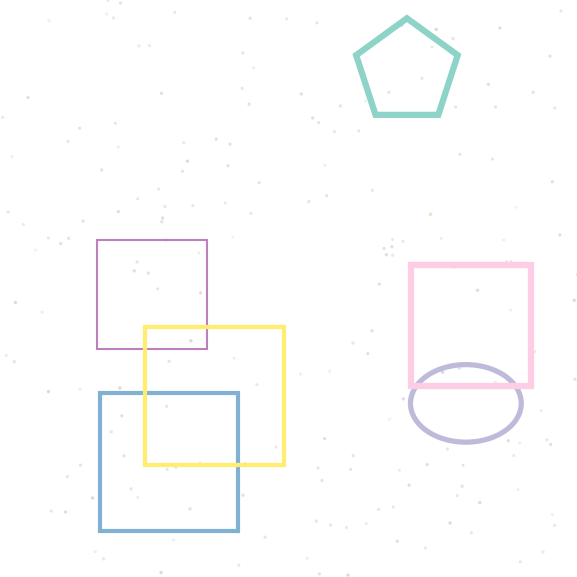[{"shape": "pentagon", "thickness": 3, "radius": 0.46, "center": [0.705, 0.875]}, {"shape": "oval", "thickness": 2.5, "radius": 0.48, "center": [0.807, 0.301]}, {"shape": "square", "thickness": 2, "radius": 0.6, "center": [0.293, 0.2]}, {"shape": "square", "thickness": 3, "radius": 0.52, "center": [0.816, 0.436]}, {"shape": "square", "thickness": 1, "radius": 0.47, "center": [0.263, 0.489]}, {"shape": "square", "thickness": 2, "radius": 0.6, "center": [0.371, 0.314]}]